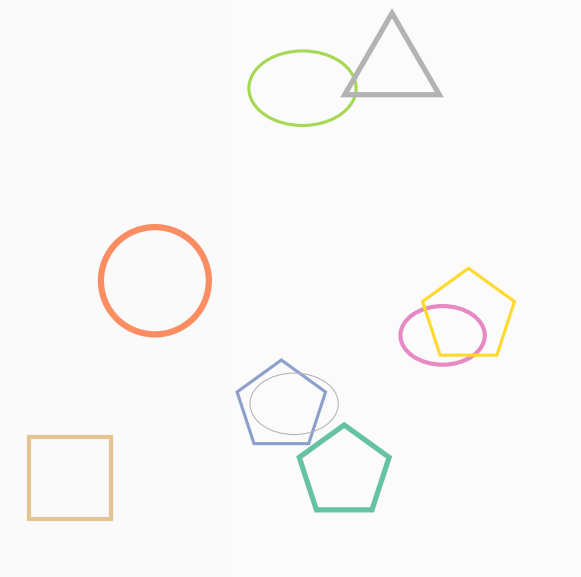[{"shape": "pentagon", "thickness": 2.5, "radius": 0.41, "center": [0.592, 0.182]}, {"shape": "circle", "thickness": 3, "radius": 0.46, "center": [0.266, 0.513]}, {"shape": "pentagon", "thickness": 1.5, "radius": 0.4, "center": [0.484, 0.296]}, {"shape": "oval", "thickness": 2, "radius": 0.36, "center": [0.761, 0.418]}, {"shape": "oval", "thickness": 1.5, "radius": 0.46, "center": [0.52, 0.846]}, {"shape": "pentagon", "thickness": 1.5, "radius": 0.42, "center": [0.806, 0.451]}, {"shape": "square", "thickness": 2, "radius": 0.36, "center": [0.12, 0.171]}, {"shape": "oval", "thickness": 0.5, "radius": 0.38, "center": [0.506, 0.3]}, {"shape": "triangle", "thickness": 2.5, "radius": 0.47, "center": [0.674, 0.882]}]